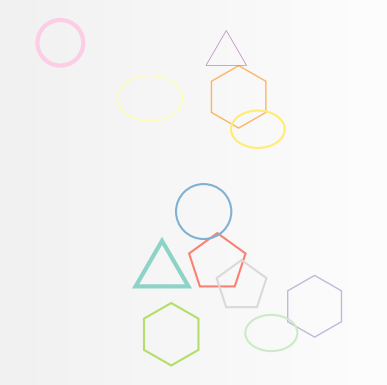[{"shape": "triangle", "thickness": 3, "radius": 0.39, "center": [0.418, 0.296]}, {"shape": "oval", "thickness": 1, "radius": 0.42, "center": [0.387, 0.745]}, {"shape": "hexagon", "thickness": 1, "radius": 0.4, "center": [0.812, 0.205]}, {"shape": "pentagon", "thickness": 1.5, "radius": 0.38, "center": [0.561, 0.318]}, {"shape": "circle", "thickness": 1.5, "radius": 0.36, "center": [0.526, 0.451]}, {"shape": "hexagon", "thickness": 1, "radius": 0.41, "center": [0.616, 0.748]}, {"shape": "hexagon", "thickness": 1.5, "radius": 0.41, "center": [0.442, 0.132]}, {"shape": "circle", "thickness": 3, "radius": 0.3, "center": [0.156, 0.889]}, {"shape": "pentagon", "thickness": 1.5, "radius": 0.34, "center": [0.623, 0.257]}, {"shape": "triangle", "thickness": 0.5, "radius": 0.3, "center": [0.584, 0.86]}, {"shape": "oval", "thickness": 1.5, "radius": 0.34, "center": [0.7, 0.135]}, {"shape": "oval", "thickness": 1.5, "radius": 0.35, "center": [0.666, 0.664]}]